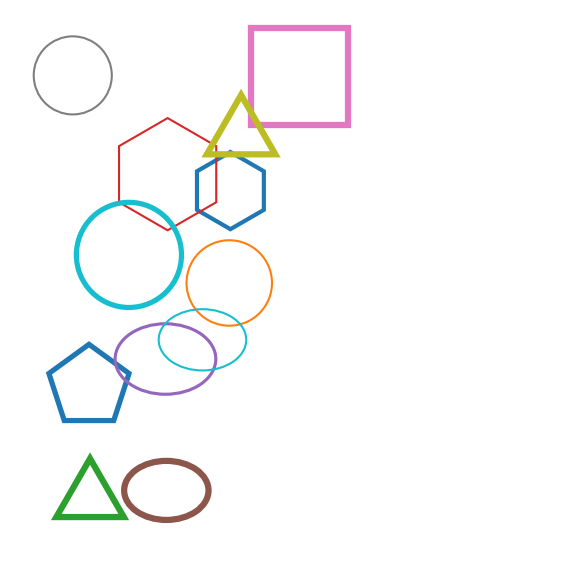[{"shape": "pentagon", "thickness": 2.5, "radius": 0.36, "center": [0.154, 0.33]}, {"shape": "hexagon", "thickness": 2, "radius": 0.33, "center": [0.399, 0.669]}, {"shape": "circle", "thickness": 1, "radius": 0.37, "center": [0.397, 0.509]}, {"shape": "triangle", "thickness": 3, "radius": 0.34, "center": [0.156, 0.138]}, {"shape": "hexagon", "thickness": 1, "radius": 0.49, "center": [0.29, 0.698]}, {"shape": "oval", "thickness": 1.5, "radius": 0.44, "center": [0.287, 0.377]}, {"shape": "oval", "thickness": 3, "radius": 0.37, "center": [0.288, 0.15]}, {"shape": "square", "thickness": 3, "radius": 0.42, "center": [0.519, 0.866]}, {"shape": "circle", "thickness": 1, "radius": 0.34, "center": [0.126, 0.869]}, {"shape": "triangle", "thickness": 3, "radius": 0.34, "center": [0.417, 0.766]}, {"shape": "circle", "thickness": 2.5, "radius": 0.46, "center": [0.223, 0.558]}, {"shape": "oval", "thickness": 1, "radius": 0.38, "center": [0.351, 0.411]}]